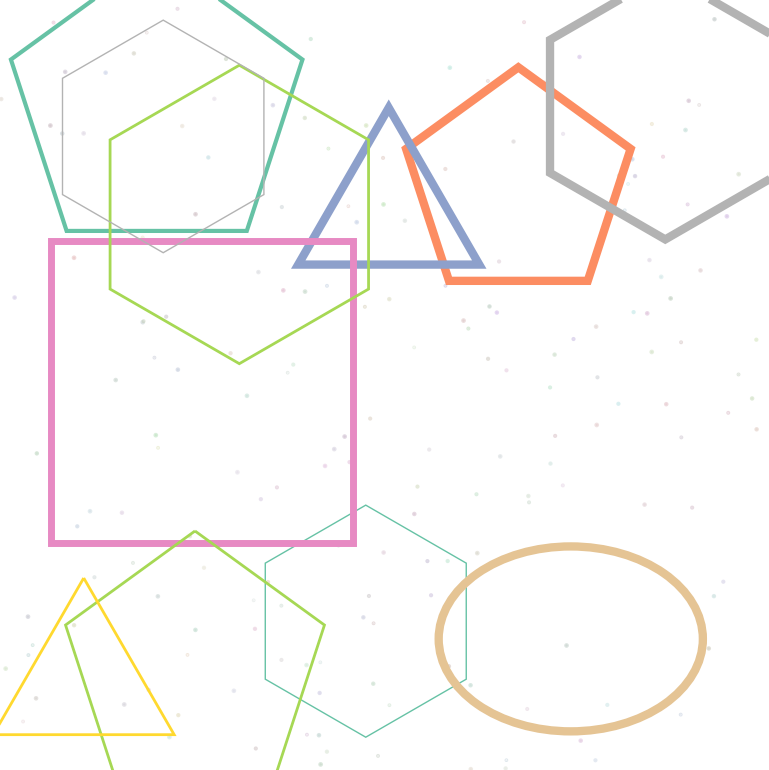[{"shape": "pentagon", "thickness": 1.5, "radius": 1.0, "center": [0.204, 0.861]}, {"shape": "hexagon", "thickness": 0.5, "radius": 0.75, "center": [0.475, 0.193]}, {"shape": "pentagon", "thickness": 3, "radius": 0.77, "center": [0.673, 0.759]}, {"shape": "triangle", "thickness": 3, "radius": 0.68, "center": [0.505, 0.724]}, {"shape": "square", "thickness": 2.5, "radius": 0.98, "center": [0.262, 0.491]}, {"shape": "hexagon", "thickness": 1, "radius": 0.97, "center": [0.311, 0.722]}, {"shape": "pentagon", "thickness": 1, "radius": 0.88, "center": [0.253, 0.134]}, {"shape": "triangle", "thickness": 1, "radius": 0.68, "center": [0.109, 0.114]}, {"shape": "oval", "thickness": 3, "radius": 0.86, "center": [0.741, 0.17]}, {"shape": "hexagon", "thickness": 3, "radius": 0.86, "center": [0.864, 0.862]}, {"shape": "hexagon", "thickness": 0.5, "radius": 0.76, "center": [0.212, 0.823]}]